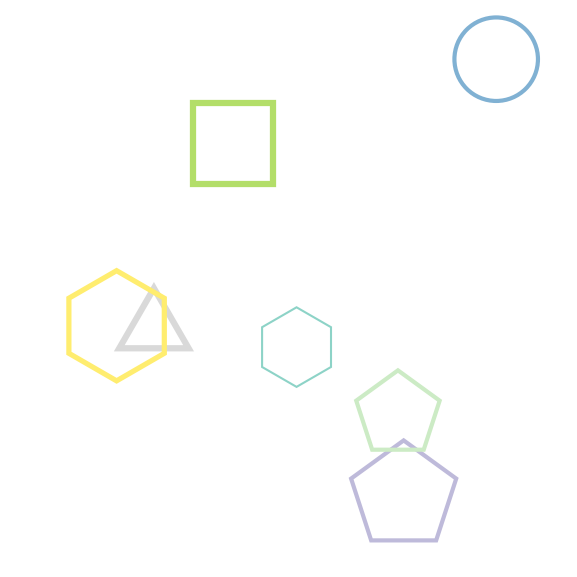[{"shape": "hexagon", "thickness": 1, "radius": 0.34, "center": [0.513, 0.398]}, {"shape": "pentagon", "thickness": 2, "radius": 0.48, "center": [0.699, 0.141]}, {"shape": "circle", "thickness": 2, "radius": 0.36, "center": [0.859, 0.897]}, {"shape": "square", "thickness": 3, "radius": 0.35, "center": [0.404, 0.751]}, {"shape": "triangle", "thickness": 3, "radius": 0.35, "center": [0.267, 0.431]}, {"shape": "pentagon", "thickness": 2, "radius": 0.38, "center": [0.689, 0.282]}, {"shape": "hexagon", "thickness": 2.5, "radius": 0.48, "center": [0.202, 0.435]}]